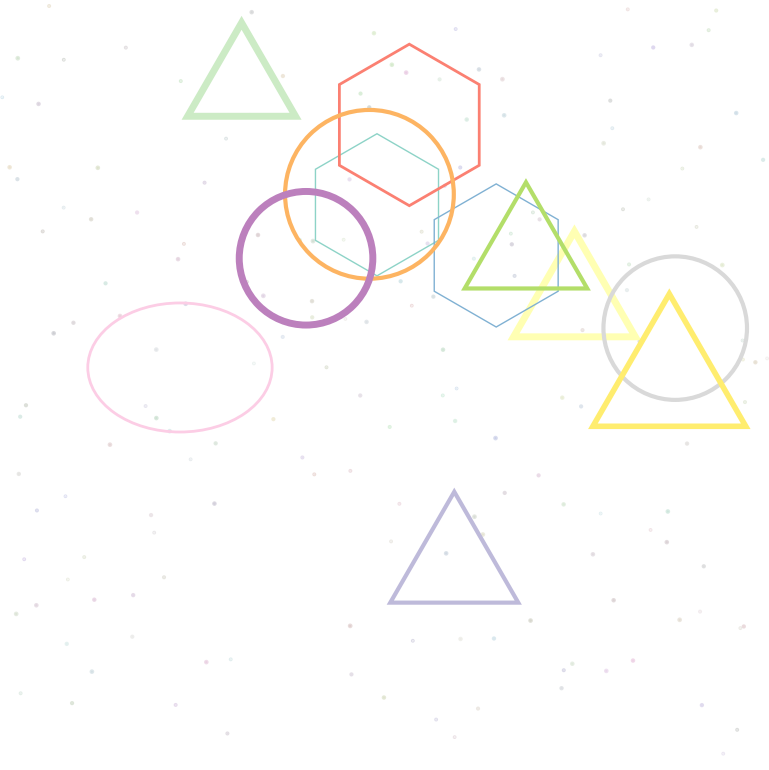[{"shape": "hexagon", "thickness": 0.5, "radius": 0.46, "center": [0.49, 0.734]}, {"shape": "triangle", "thickness": 2.5, "radius": 0.46, "center": [0.746, 0.608]}, {"shape": "triangle", "thickness": 1.5, "radius": 0.48, "center": [0.59, 0.265]}, {"shape": "hexagon", "thickness": 1, "radius": 0.52, "center": [0.532, 0.838]}, {"shape": "hexagon", "thickness": 0.5, "radius": 0.46, "center": [0.644, 0.668]}, {"shape": "circle", "thickness": 1.5, "radius": 0.55, "center": [0.48, 0.748]}, {"shape": "triangle", "thickness": 1.5, "radius": 0.46, "center": [0.683, 0.671]}, {"shape": "oval", "thickness": 1, "radius": 0.6, "center": [0.234, 0.523]}, {"shape": "circle", "thickness": 1.5, "radius": 0.47, "center": [0.877, 0.574]}, {"shape": "circle", "thickness": 2.5, "radius": 0.43, "center": [0.397, 0.665]}, {"shape": "triangle", "thickness": 2.5, "radius": 0.4, "center": [0.314, 0.889]}, {"shape": "triangle", "thickness": 2, "radius": 0.57, "center": [0.869, 0.504]}]